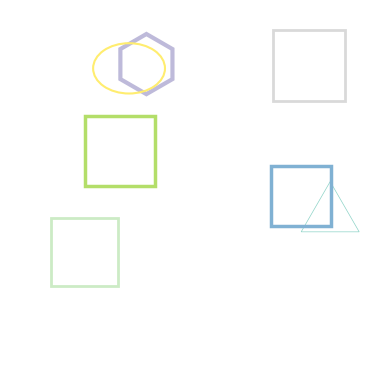[{"shape": "triangle", "thickness": 0.5, "radius": 0.43, "center": [0.858, 0.441]}, {"shape": "hexagon", "thickness": 3, "radius": 0.39, "center": [0.38, 0.834]}, {"shape": "square", "thickness": 2.5, "radius": 0.39, "center": [0.783, 0.491]}, {"shape": "square", "thickness": 2.5, "radius": 0.45, "center": [0.312, 0.608]}, {"shape": "square", "thickness": 2, "radius": 0.47, "center": [0.802, 0.83]}, {"shape": "square", "thickness": 2, "radius": 0.44, "center": [0.219, 0.345]}, {"shape": "oval", "thickness": 1.5, "radius": 0.47, "center": [0.335, 0.822]}]